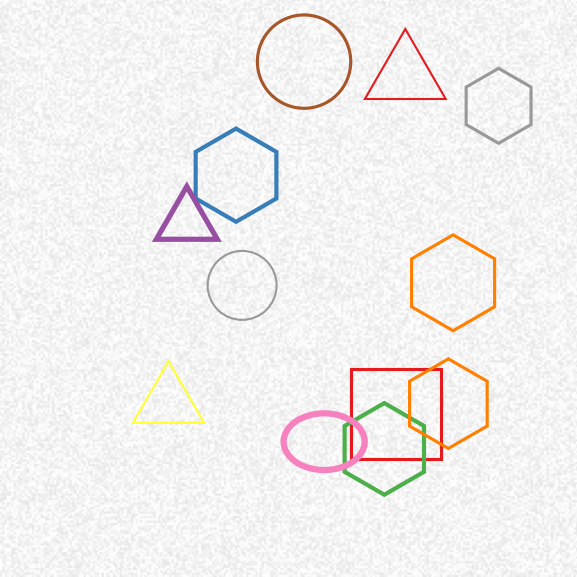[{"shape": "triangle", "thickness": 1, "radius": 0.4, "center": [0.702, 0.868]}, {"shape": "square", "thickness": 1.5, "radius": 0.39, "center": [0.686, 0.282]}, {"shape": "hexagon", "thickness": 2, "radius": 0.4, "center": [0.409, 0.696]}, {"shape": "hexagon", "thickness": 2, "radius": 0.4, "center": [0.665, 0.222]}, {"shape": "triangle", "thickness": 2.5, "radius": 0.3, "center": [0.323, 0.615]}, {"shape": "hexagon", "thickness": 1.5, "radius": 0.42, "center": [0.785, 0.509]}, {"shape": "hexagon", "thickness": 1.5, "radius": 0.39, "center": [0.776, 0.3]}, {"shape": "triangle", "thickness": 1, "radius": 0.36, "center": [0.292, 0.303]}, {"shape": "circle", "thickness": 1.5, "radius": 0.4, "center": [0.527, 0.892]}, {"shape": "oval", "thickness": 3, "radius": 0.35, "center": [0.561, 0.234]}, {"shape": "hexagon", "thickness": 1.5, "radius": 0.32, "center": [0.863, 0.816]}, {"shape": "circle", "thickness": 1, "radius": 0.3, "center": [0.419, 0.505]}]